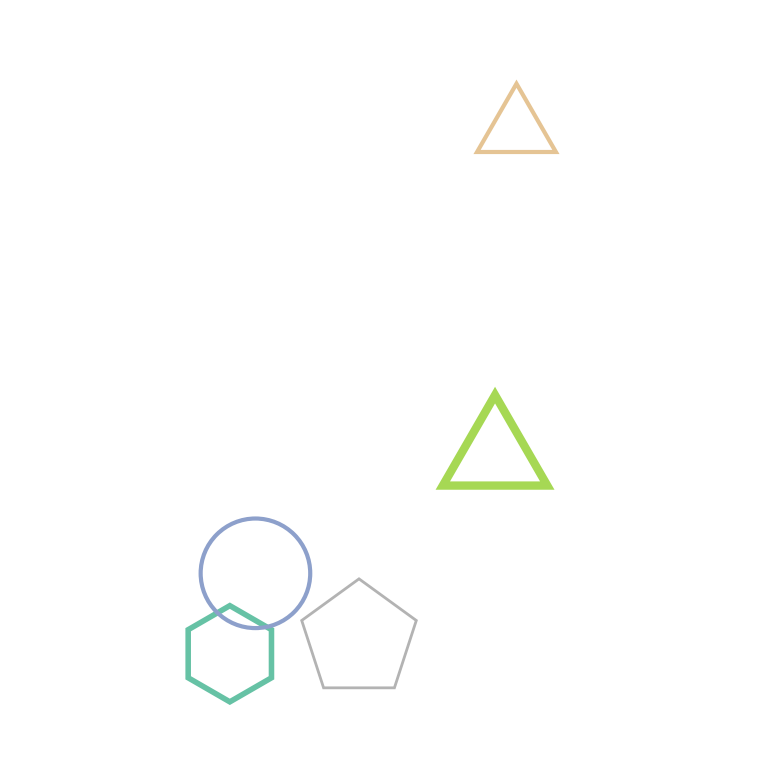[{"shape": "hexagon", "thickness": 2, "radius": 0.31, "center": [0.298, 0.151]}, {"shape": "circle", "thickness": 1.5, "radius": 0.36, "center": [0.332, 0.255]}, {"shape": "triangle", "thickness": 3, "radius": 0.39, "center": [0.643, 0.409]}, {"shape": "triangle", "thickness": 1.5, "radius": 0.3, "center": [0.671, 0.832]}, {"shape": "pentagon", "thickness": 1, "radius": 0.39, "center": [0.466, 0.17]}]